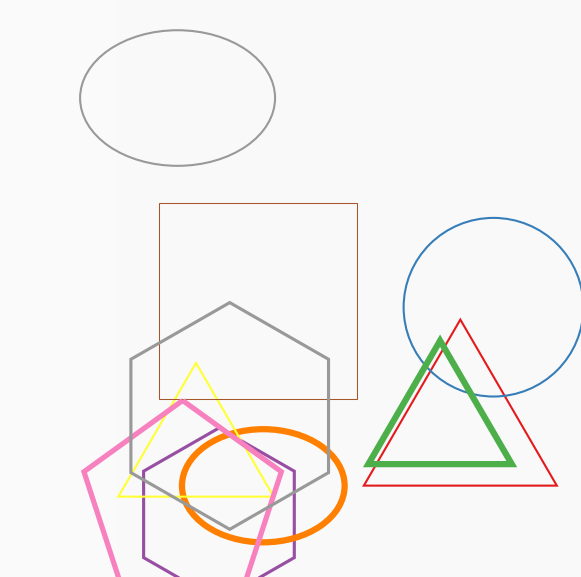[{"shape": "triangle", "thickness": 1, "radius": 0.96, "center": [0.792, 0.254]}, {"shape": "circle", "thickness": 1, "radius": 0.77, "center": [0.849, 0.467]}, {"shape": "triangle", "thickness": 3, "radius": 0.71, "center": [0.757, 0.267]}, {"shape": "hexagon", "thickness": 1.5, "radius": 0.75, "center": [0.377, 0.108]}, {"shape": "oval", "thickness": 3, "radius": 0.7, "center": [0.453, 0.158]}, {"shape": "triangle", "thickness": 1, "radius": 0.77, "center": [0.337, 0.216]}, {"shape": "square", "thickness": 0.5, "radius": 0.85, "center": [0.444, 0.478]}, {"shape": "pentagon", "thickness": 2.5, "radius": 0.89, "center": [0.314, 0.127]}, {"shape": "oval", "thickness": 1, "radius": 0.84, "center": [0.306, 0.829]}, {"shape": "hexagon", "thickness": 1.5, "radius": 0.98, "center": [0.395, 0.279]}]